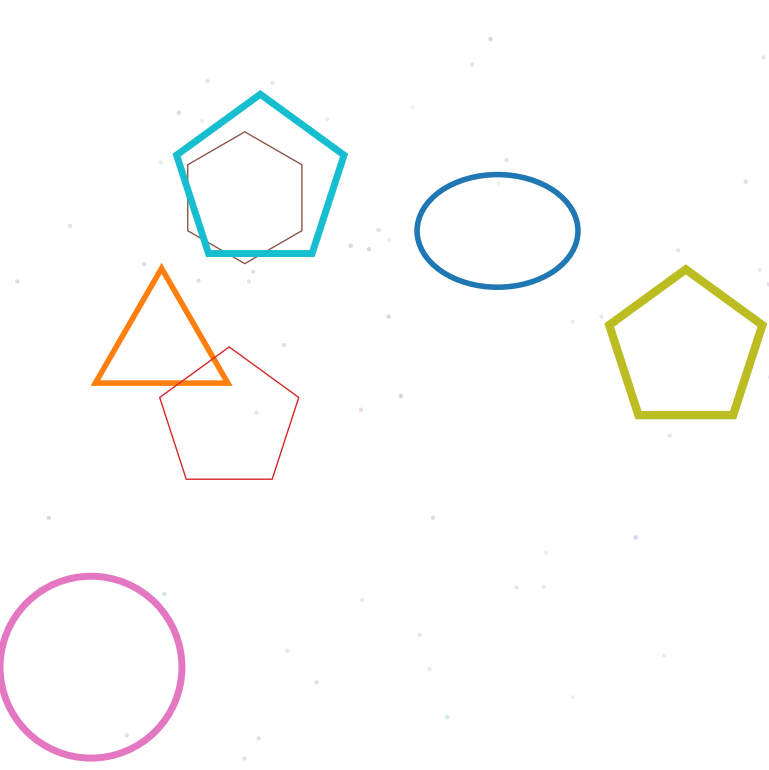[{"shape": "oval", "thickness": 2, "radius": 0.52, "center": [0.646, 0.7]}, {"shape": "triangle", "thickness": 2, "radius": 0.5, "center": [0.21, 0.552]}, {"shape": "pentagon", "thickness": 0.5, "radius": 0.47, "center": [0.298, 0.454]}, {"shape": "hexagon", "thickness": 0.5, "radius": 0.43, "center": [0.318, 0.743]}, {"shape": "circle", "thickness": 2.5, "radius": 0.59, "center": [0.118, 0.134]}, {"shape": "pentagon", "thickness": 3, "radius": 0.52, "center": [0.891, 0.546]}, {"shape": "pentagon", "thickness": 2.5, "radius": 0.57, "center": [0.338, 0.763]}]